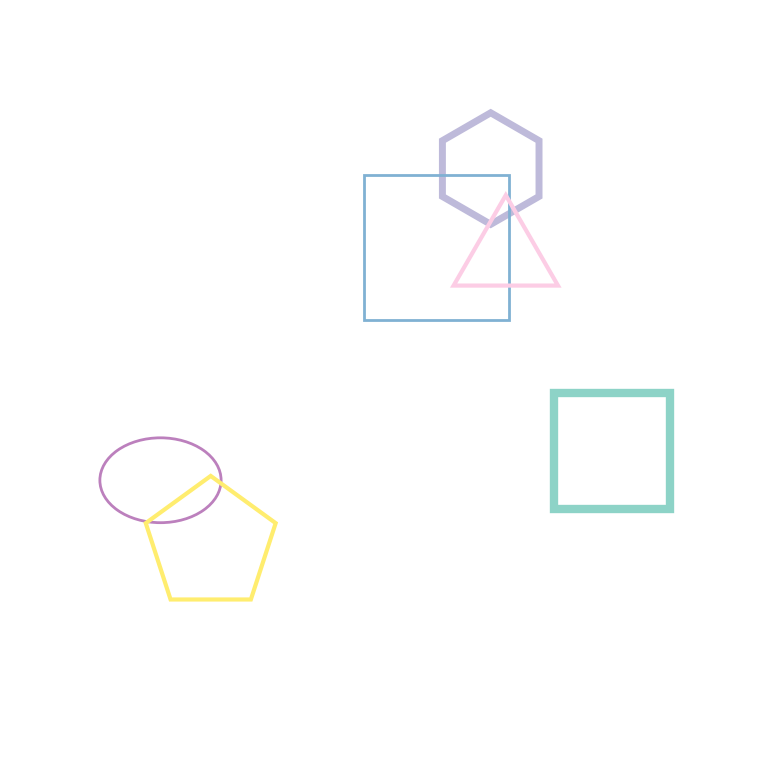[{"shape": "square", "thickness": 3, "radius": 0.38, "center": [0.795, 0.414]}, {"shape": "hexagon", "thickness": 2.5, "radius": 0.36, "center": [0.637, 0.781]}, {"shape": "square", "thickness": 1, "radius": 0.47, "center": [0.567, 0.678]}, {"shape": "triangle", "thickness": 1.5, "radius": 0.39, "center": [0.657, 0.668]}, {"shape": "oval", "thickness": 1, "radius": 0.39, "center": [0.208, 0.376]}, {"shape": "pentagon", "thickness": 1.5, "radius": 0.44, "center": [0.274, 0.293]}]